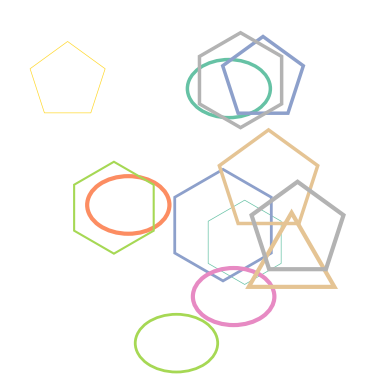[{"shape": "hexagon", "thickness": 0.5, "radius": 0.55, "center": [0.636, 0.371]}, {"shape": "oval", "thickness": 2.5, "radius": 0.54, "center": [0.594, 0.77]}, {"shape": "oval", "thickness": 3, "radius": 0.53, "center": [0.333, 0.468]}, {"shape": "hexagon", "thickness": 2, "radius": 0.72, "center": [0.579, 0.415]}, {"shape": "pentagon", "thickness": 2.5, "radius": 0.55, "center": [0.683, 0.795]}, {"shape": "oval", "thickness": 3, "radius": 0.53, "center": [0.607, 0.23]}, {"shape": "oval", "thickness": 2, "radius": 0.54, "center": [0.458, 0.109]}, {"shape": "hexagon", "thickness": 1.5, "radius": 0.6, "center": [0.296, 0.46]}, {"shape": "pentagon", "thickness": 0.5, "radius": 0.51, "center": [0.176, 0.79]}, {"shape": "pentagon", "thickness": 2.5, "radius": 0.67, "center": [0.697, 0.528]}, {"shape": "triangle", "thickness": 3, "radius": 0.64, "center": [0.757, 0.319]}, {"shape": "hexagon", "thickness": 2.5, "radius": 0.62, "center": [0.625, 0.792]}, {"shape": "pentagon", "thickness": 3, "radius": 0.63, "center": [0.773, 0.402]}]